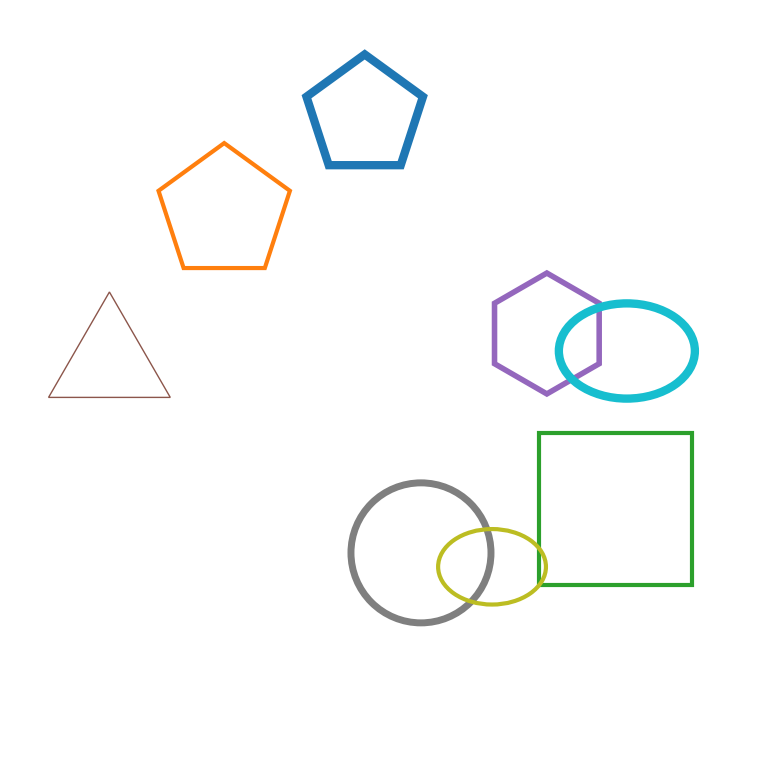[{"shape": "pentagon", "thickness": 3, "radius": 0.4, "center": [0.474, 0.85]}, {"shape": "pentagon", "thickness": 1.5, "radius": 0.45, "center": [0.291, 0.724]}, {"shape": "square", "thickness": 1.5, "radius": 0.5, "center": [0.799, 0.339]}, {"shape": "hexagon", "thickness": 2, "radius": 0.39, "center": [0.71, 0.567]}, {"shape": "triangle", "thickness": 0.5, "radius": 0.46, "center": [0.142, 0.53]}, {"shape": "circle", "thickness": 2.5, "radius": 0.45, "center": [0.547, 0.282]}, {"shape": "oval", "thickness": 1.5, "radius": 0.35, "center": [0.639, 0.264]}, {"shape": "oval", "thickness": 3, "radius": 0.44, "center": [0.814, 0.544]}]